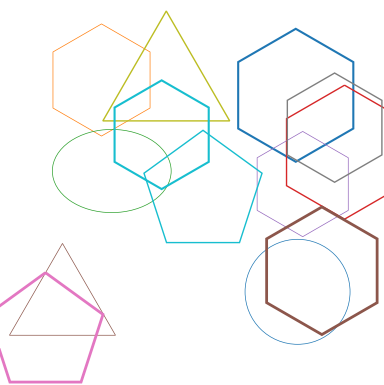[{"shape": "circle", "thickness": 0.5, "radius": 0.68, "center": [0.773, 0.242]}, {"shape": "hexagon", "thickness": 1.5, "radius": 0.86, "center": [0.768, 0.752]}, {"shape": "hexagon", "thickness": 0.5, "radius": 0.73, "center": [0.264, 0.792]}, {"shape": "oval", "thickness": 0.5, "radius": 0.77, "center": [0.29, 0.556]}, {"shape": "hexagon", "thickness": 1, "radius": 0.87, "center": [0.895, 0.605]}, {"shape": "hexagon", "thickness": 0.5, "radius": 0.68, "center": [0.786, 0.522]}, {"shape": "hexagon", "thickness": 2, "radius": 0.83, "center": [0.836, 0.297]}, {"shape": "triangle", "thickness": 0.5, "radius": 0.8, "center": [0.162, 0.209]}, {"shape": "pentagon", "thickness": 2, "radius": 0.79, "center": [0.118, 0.135]}, {"shape": "hexagon", "thickness": 1, "radius": 0.71, "center": [0.869, 0.668]}, {"shape": "triangle", "thickness": 1, "radius": 0.95, "center": [0.432, 0.781]}, {"shape": "pentagon", "thickness": 1, "radius": 0.81, "center": [0.527, 0.5]}, {"shape": "hexagon", "thickness": 1.5, "radius": 0.71, "center": [0.42, 0.65]}]